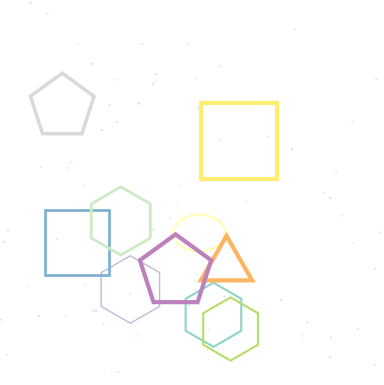[{"shape": "hexagon", "thickness": 1.5, "radius": 0.42, "center": [0.554, 0.182]}, {"shape": "oval", "thickness": 1.5, "radius": 0.34, "center": [0.518, 0.395]}, {"shape": "hexagon", "thickness": 1, "radius": 0.44, "center": [0.339, 0.248]}, {"shape": "square", "thickness": 2, "radius": 0.42, "center": [0.2, 0.37]}, {"shape": "triangle", "thickness": 3, "radius": 0.38, "center": [0.588, 0.31]}, {"shape": "hexagon", "thickness": 1.5, "radius": 0.41, "center": [0.599, 0.145]}, {"shape": "pentagon", "thickness": 2.5, "radius": 0.43, "center": [0.162, 0.723]}, {"shape": "pentagon", "thickness": 3, "radius": 0.49, "center": [0.456, 0.294]}, {"shape": "hexagon", "thickness": 2, "radius": 0.44, "center": [0.314, 0.426]}, {"shape": "square", "thickness": 3, "radius": 0.49, "center": [0.621, 0.633]}]